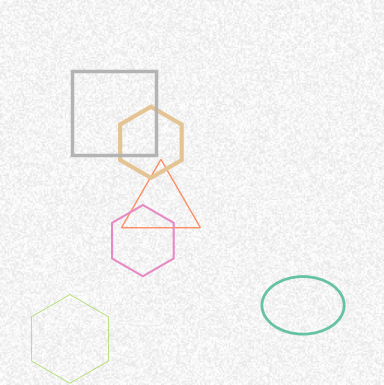[{"shape": "oval", "thickness": 2, "radius": 0.53, "center": [0.787, 0.207]}, {"shape": "triangle", "thickness": 1, "radius": 0.59, "center": [0.418, 0.468]}, {"shape": "hexagon", "thickness": 1.5, "radius": 0.46, "center": [0.371, 0.375]}, {"shape": "hexagon", "thickness": 0.5, "radius": 0.58, "center": [0.182, 0.12]}, {"shape": "hexagon", "thickness": 3, "radius": 0.46, "center": [0.392, 0.63]}, {"shape": "square", "thickness": 2.5, "radius": 0.55, "center": [0.295, 0.707]}]